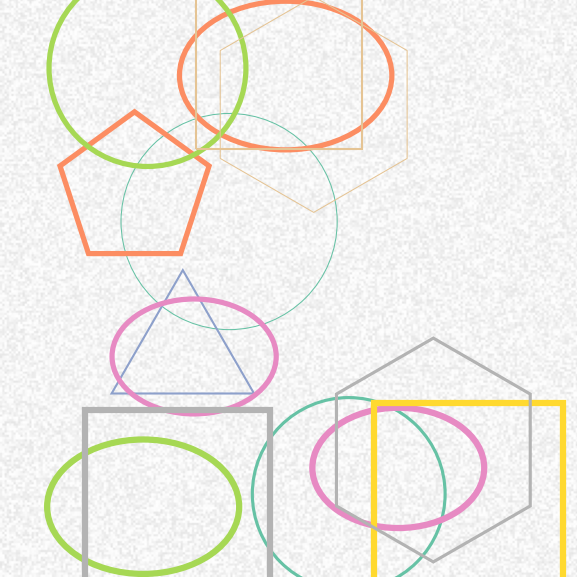[{"shape": "circle", "thickness": 1.5, "radius": 0.83, "center": [0.604, 0.144]}, {"shape": "circle", "thickness": 0.5, "radius": 0.94, "center": [0.397, 0.615]}, {"shape": "pentagon", "thickness": 2.5, "radius": 0.68, "center": [0.233, 0.67]}, {"shape": "oval", "thickness": 2.5, "radius": 0.92, "center": [0.495, 0.868]}, {"shape": "triangle", "thickness": 1, "radius": 0.71, "center": [0.317, 0.389]}, {"shape": "oval", "thickness": 2.5, "radius": 0.71, "center": [0.336, 0.382]}, {"shape": "oval", "thickness": 3, "radius": 0.74, "center": [0.69, 0.189]}, {"shape": "oval", "thickness": 3, "radius": 0.83, "center": [0.248, 0.122]}, {"shape": "circle", "thickness": 2.5, "radius": 0.85, "center": [0.255, 0.881]}, {"shape": "square", "thickness": 3, "radius": 0.81, "center": [0.811, 0.138]}, {"shape": "hexagon", "thickness": 0.5, "radius": 0.93, "center": [0.543, 0.818]}, {"shape": "square", "thickness": 1, "radius": 0.72, "center": [0.483, 0.886]}, {"shape": "square", "thickness": 3, "radius": 0.8, "center": [0.307, 0.129]}, {"shape": "hexagon", "thickness": 1.5, "radius": 0.97, "center": [0.75, 0.22]}]